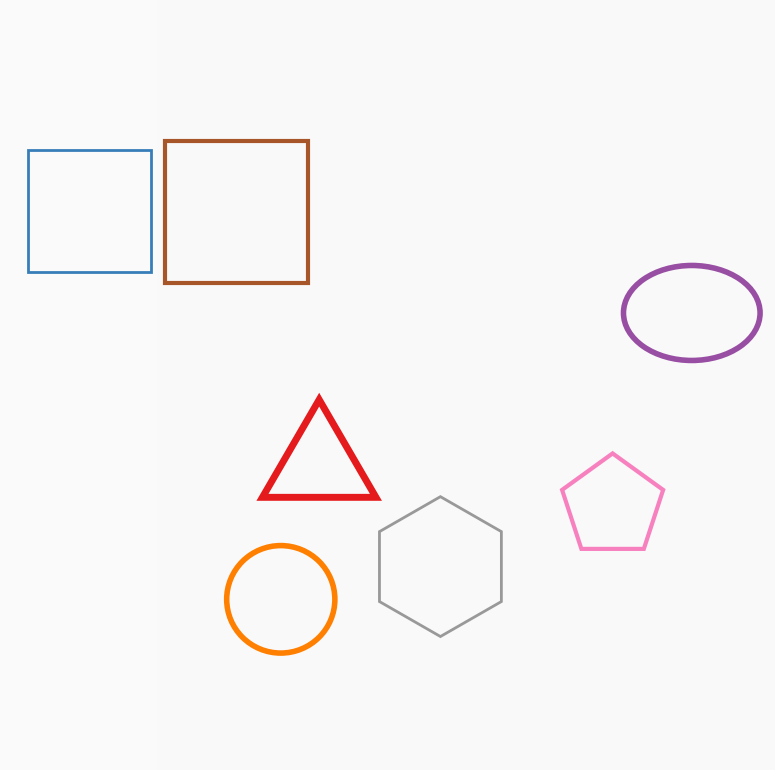[{"shape": "triangle", "thickness": 2.5, "radius": 0.42, "center": [0.412, 0.396]}, {"shape": "square", "thickness": 1, "radius": 0.4, "center": [0.116, 0.726]}, {"shape": "oval", "thickness": 2, "radius": 0.44, "center": [0.893, 0.594]}, {"shape": "circle", "thickness": 2, "radius": 0.35, "center": [0.362, 0.222]}, {"shape": "square", "thickness": 1.5, "radius": 0.46, "center": [0.305, 0.725]}, {"shape": "pentagon", "thickness": 1.5, "radius": 0.34, "center": [0.79, 0.343]}, {"shape": "hexagon", "thickness": 1, "radius": 0.45, "center": [0.568, 0.264]}]